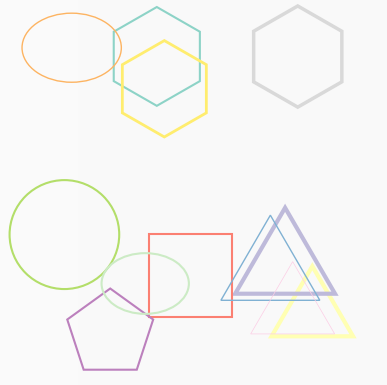[{"shape": "hexagon", "thickness": 1.5, "radius": 0.64, "center": [0.405, 0.853]}, {"shape": "triangle", "thickness": 3, "radius": 0.61, "center": [0.806, 0.187]}, {"shape": "triangle", "thickness": 3, "radius": 0.74, "center": [0.736, 0.311]}, {"shape": "square", "thickness": 1.5, "radius": 0.54, "center": [0.491, 0.284]}, {"shape": "triangle", "thickness": 1, "radius": 0.74, "center": [0.698, 0.294]}, {"shape": "oval", "thickness": 1, "radius": 0.64, "center": [0.185, 0.876]}, {"shape": "circle", "thickness": 1.5, "radius": 0.71, "center": [0.166, 0.391]}, {"shape": "triangle", "thickness": 0.5, "radius": 0.63, "center": [0.755, 0.195]}, {"shape": "hexagon", "thickness": 2.5, "radius": 0.66, "center": [0.768, 0.853]}, {"shape": "pentagon", "thickness": 1.5, "radius": 0.58, "center": [0.284, 0.134]}, {"shape": "oval", "thickness": 1.5, "radius": 0.56, "center": [0.375, 0.264]}, {"shape": "hexagon", "thickness": 2, "radius": 0.63, "center": [0.424, 0.769]}]